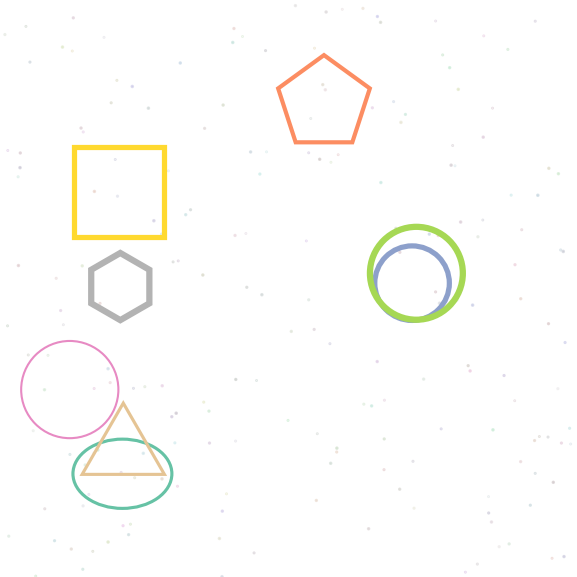[{"shape": "oval", "thickness": 1.5, "radius": 0.43, "center": [0.212, 0.179]}, {"shape": "pentagon", "thickness": 2, "radius": 0.42, "center": [0.561, 0.82]}, {"shape": "circle", "thickness": 2.5, "radius": 0.32, "center": [0.714, 0.509]}, {"shape": "circle", "thickness": 1, "radius": 0.42, "center": [0.121, 0.325]}, {"shape": "circle", "thickness": 3, "radius": 0.4, "center": [0.721, 0.526]}, {"shape": "square", "thickness": 2.5, "radius": 0.39, "center": [0.206, 0.667]}, {"shape": "triangle", "thickness": 1.5, "radius": 0.41, "center": [0.213, 0.219]}, {"shape": "hexagon", "thickness": 3, "radius": 0.29, "center": [0.208, 0.503]}]